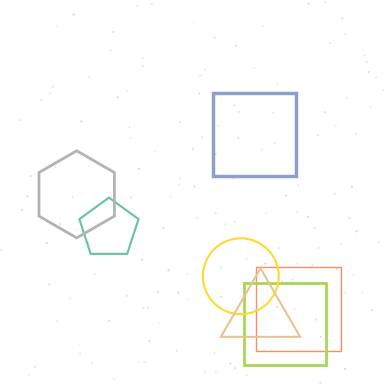[{"shape": "pentagon", "thickness": 1.5, "radius": 0.4, "center": [0.283, 0.406]}, {"shape": "square", "thickness": 1, "radius": 0.55, "center": [0.776, 0.197]}, {"shape": "square", "thickness": 2.5, "radius": 0.54, "center": [0.661, 0.651]}, {"shape": "square", "thickness": 2, "radius": 0.53, "center": [0.74, 0.158]}, {"shape": "circle", "thickness": 1.5, "radius": 0.49, "center": [0.625, 0.282]}, {"shape": "triangle", "thickness": 1.5, "radius": 0.59, "center": [0.677, 0.184]}, {"shape": "hexagon", "thickness": 2, "radius": 0.57, "center": [0.199, 0.495]}]